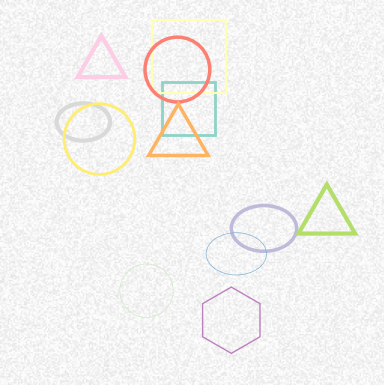[{"shape": "square", "thickness": 2, "radius": 0.35, "center": [0.489, 0.717]}, {"shape": "square", "thickness": 1.5, "radius": 0.48, "center": [0.491, 0.853]}, {"shape": "oval", "thickness": 2.5, "radius": 0.42, "center": [0.686, 0.407]}, {"shape": "circle", "thickness": 2.5, "radius": 0.42, "center": [0.461, 0.819]}, {"shape": "oval", "thickness": 0.5, "radius": 0.39, "center": [0.614, 0.341]}, {"shape": "triangle", "thickness": 2.5, "radius": 0.45, "center": [0.463, 0.641]}, {"shape": "triangle", "thickness": 3, "radius": 0.42, "center": [0.849, 0.436]}, {"shape": "triangle", "thickness": 3, "radius": 0.36, "center": [0.264, 0.836]}, {"shape": "oval", "thickness": 3, "radius": 0.35, "center": [0.217, 0.683]}, {"shape": "hexagon", "thickness": 1, "radius": 0.43, "center": [0.601, 0.168]}, {"shape": "circle", "thickness": 0.5, "radius": 0.35, "center": [0.381, 0.245]}, {"shape": "circle", "thickness": 2, "radius": 0.46, "center": [0.258, 0.639]}]